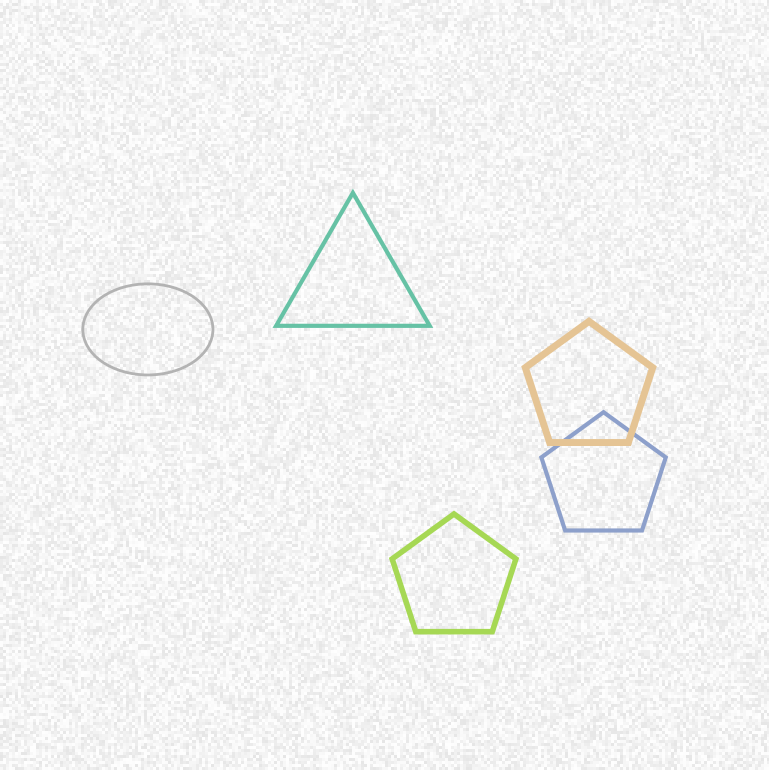[{"shape": "triangle", "thickness": 1.5, "radius": 0.58, "center": [0.458, 0.634]}, {"shape": "pentagon", "thickness": 1.5, "radius": 0.42, "center": [0.784, 0.38]}, {"shape": "pentagon", "thickness": 2, "radius": 0.42, "center": [0.59, 0.248]}, {"shape": "pentagon", "thickness": 2.5, "radius": 0.44, "center": [0.765, 0.496]}, {"shape": "oval", "thickness": 1, "radius": 0.42, "center": [0.192, 0.572]}]